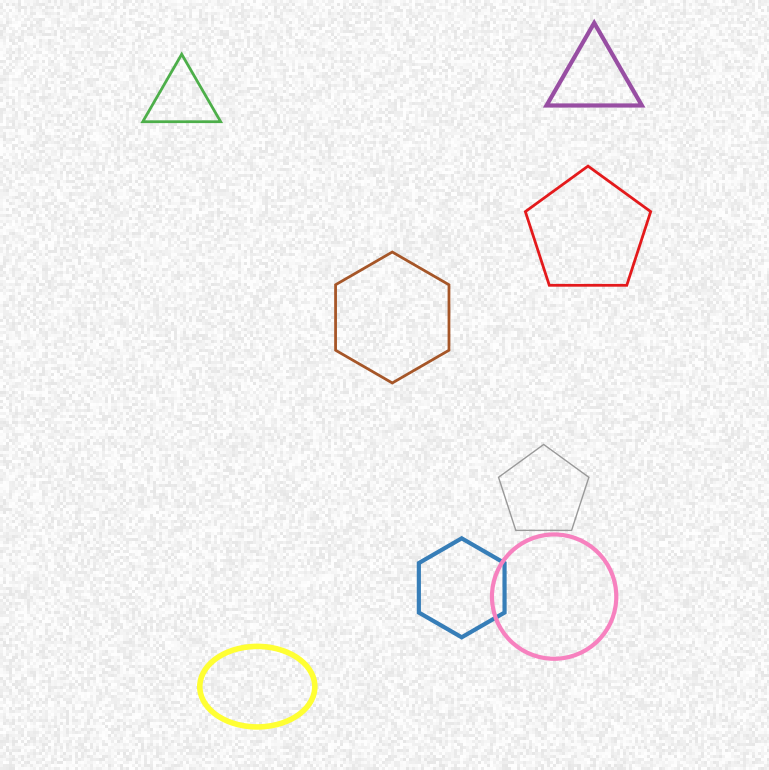[{"shape": "pentagon", "thickness": 1, "radius": 0.43, "center": [0.764, 0.699]}, {"shape": "hexagon", "thickness": 1.5, "radius": 0.32, "center": [0.6, 0.237]}, {"shape": "triangle", "thickness": 1, "radius": 0.29, "center": [0.236, 0.871]}, {"shape": "triangle", "thickness": 1.5, "radius": 0.36, "center": [0.772, 0.899]}, {"shape": "oval", "thickness": 2, "radius": 0.37, "center": [0.334, 0.108]}, {"shape": "hexagon", "thickness": 1, "radius": 0.43, "center": [0.509, 0.588]}, {"shape": "circle", "thickness": 1.5, "radius": 0.4, "center": [0.72, 0.225]}, {"shape": "pentagon", "thickness": 0.5, "radius": 0.31, "center": [0.706, 0.361]}]